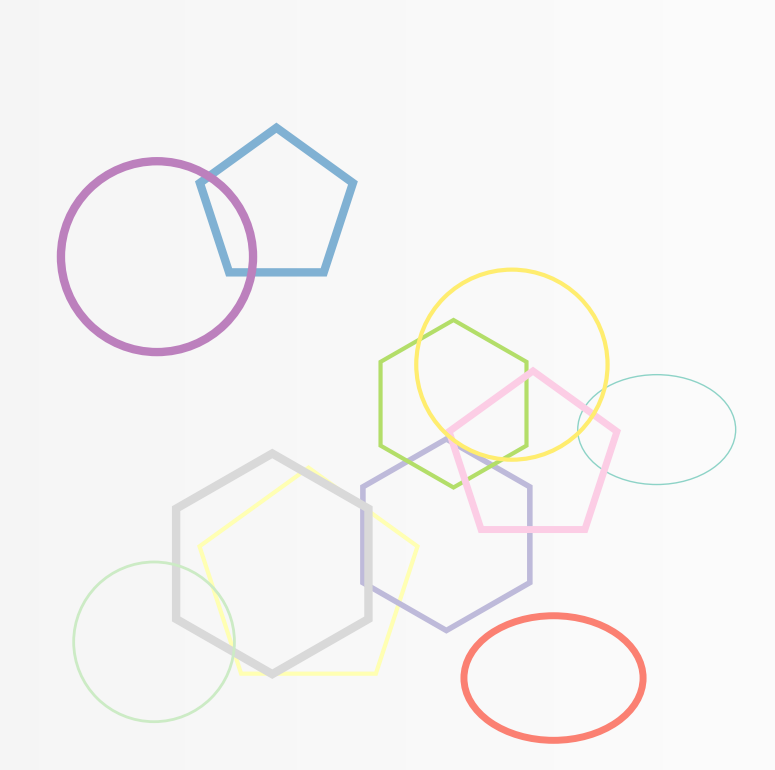[{"shape": "oval", "thickness": 0.5, "radius": 0.51, "center": [0.847, 0.442]}, {"shape": "pentagon", "thickness": 1.5, "radius": 0.74, "center": [0.398, 0.245]}, {"shape": "hexagon", "thickness": 2, "radius": 0.62, "center": [0.576, 0.306]}, {"shape": "oval", "thickness": 2.5, "radius": 0.58, "center": [0.714, 0.119]}, {"shape": "pentagon", "thickness": 3, "radius": 0.52, "center": [0.357, 0.73]}, {"shape": "hexagon", "thickness": 1.5, "radius": 0.54, "center": [0.585, 0.476]}, {"shape": "pentagon", "thickness": 2.5, "radius": 0.57, "center": [0.688, 0.404]}, {"shape": "hexagon", "thickness": 3, "radius": 0.72, "center": [0.351, 0.268]}, {"shape": "circle", "thickness": 3, "radius": 0.62, "center": [0.203, 0.667]}, {"shape": "circle", "thickness": 1, "radius": 0.52, "center": [0.199, 0.166]}, {"shape": "circle", "thickness": 1.5, "radius": 0.62, "center": [0.661, 0.526]}]